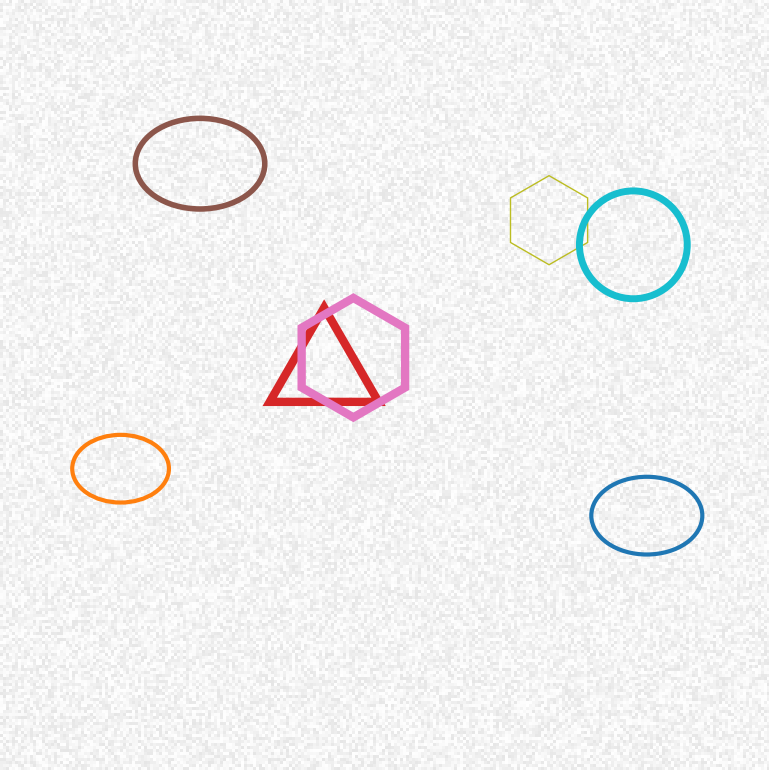[{"shape": "oval", "thickness": 1.5, "radius": 0.36, "center": [0.84, 0.33]}, {"shape": "oval", "thickness": 1.5, "radius": 0.31, "center": [0.157, 0.391]}, {"shape": "triangle", "thickness": 3, "radius": 0.41, "center": [0.421, 0.519]}, {"shape": "oval", "thickness": 2, "radius": 0.42, "center": [0.26, 0.787]}, {"shape": "hexagon", "thickness": 3, "radius": 0.39, "center": [0.459, 0.536]}, {"shape": "hexagon", "thickness": 0.5, "radius": 0.29, "center": [0.713, 0.714]}, {"shape": "circle", "thickness": 2.5, "radius": 0.35, "center": [0.823, 0.682]}]